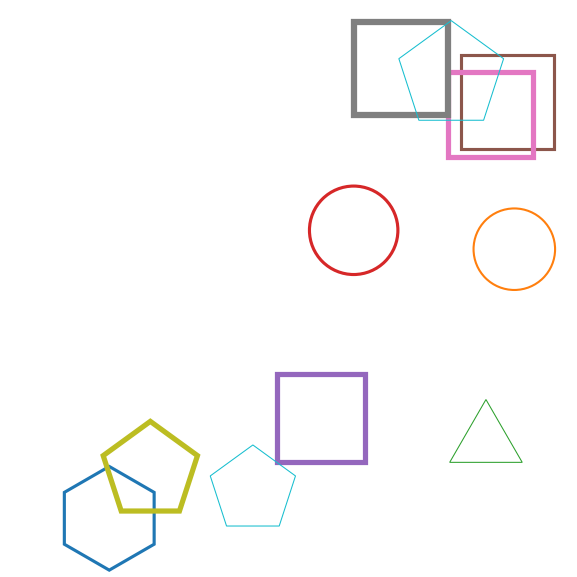[{"shape": "hexagon", "thickness": 1.5, "radius": 0.45, "center": [0.189, 0.102]}, {"shape": "circle", "thickness": 1, "radius": 0.35, "center": [0.891, 0.568]}, {"shape": "triangle", "thickness": 0.5, "radius": 0.36, "center": [0.841, 0.235]}, {"shape": "circle", "thickness": 1.5, "radius": 0.38, "center": [0.612, 0.6]}, {"shape": "square", "thickness": 2.5, "radius": 0.38, "center": [0.556, 0.275]}, {"shape": "square", "thickness": 1.5, "radius": 0.4, "center": [0.878, 0.822]}, {"shape": "square", "thickness": 2.5, "radius": 0.37, "center": [0.849, 0.801]}, {"shape": "square", "thickness": 3, "radius": 0.41, "center": [0.695, 0.881]}, {"shape": "pentagon", "thickness": 2.5, "radius": 0.43, "center": [0.26, 0.184]}, {"shape": "pentagon", "thickness": 0.5, "radius": 0.39, "center": [0.438, 0.151]}, {"shape": "pentagon", "thickness": 0.5, "radius": 0.48, "center": [0.781, 0.868]}]